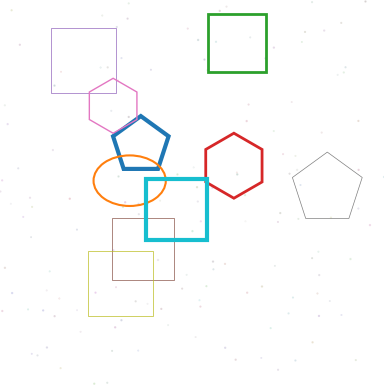[{"shape": "pentagon", "thickness": 3, "radius": 0.38, "center": [0.366, 0.623]}, {"shape": "oval", "thickness": 1.5, "radius": 0.47, "center": [0.337, 0.531]}, {"shape": "square", "thickness": 2, "radius": 0.38, "center": [0.615, 0.888]}, {"shape": "hexagon", "thickness": 2, "radius": 0.42, "center": [0.608, 0.57]}, {"shape": "square", "thickness": 0.5, "radius": 0.42, "center": [0.216, 0.842]}, {"shape": "square", "thickness": 0.5, "radius": 0.41, "center": [0.372, 0.353]}, {"shape": "hexagon", "thickness": 1, "radius": 0.36, "center": [0.294, 0.725]}, {"shape": "pentagon", "thickness": 0.5, "radius": 0.48, "center": [0.85, 0.51]}, {"shape": "square", "thickness": 0.5, "radius": 0.42, "center": [0.313, 0.264]}, {"shape": "square", "thickness": 3, "radius": 0.4, "center": [0.459, 0.456]}]